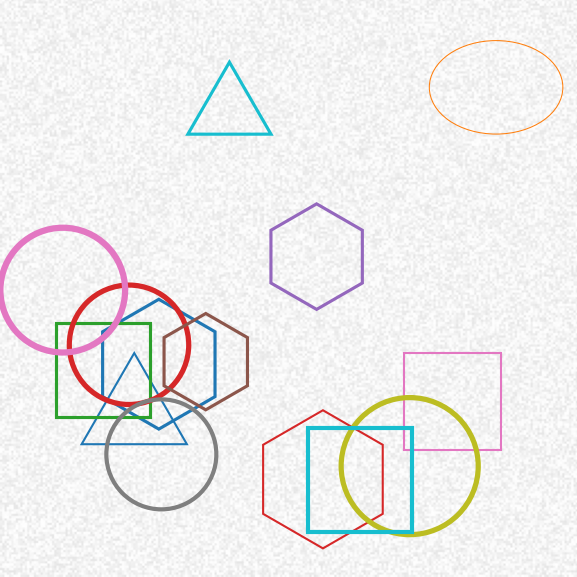[{"shape": "hexagon", "thickness": 1.5, "radius": 0.56, "center": [0.275, 0.368]}, {"shape": "triangle", "thickness": 1, "radius": 0.53, "center": [0.232, 0.283]}, {"shape": "oval", "thickness": 0.5, "radius": 0.58, "center": [0.859, 0.848]}, {"shape": "square", "thickness": 1.5, "radius": 0.41, "center": [0.178, 0.358]}, {"shape": "circle", "thickness": 2.5, "radius": 0.52, "center": [0.223, 0.402]}, {"shape": "hexagon", "thickness": 1, "radius": 0.6, "center": [0.559, 0.169]}, {"shape": "hexagon", "thickness": 1.5, "radius": 0.46, "center": [0.548, 0.555]}, {"shape": "hexagon", "thickness": 1.5, "radius": 0.42, "center": [0.356, 0.373]}, {"shape": "square", "thickness": 1, "radius": 0.42, "center": [0.783, 0.304]}, {"shape": "circle", "thickness": 3, "radius": 0.54, "center": [0.109, 0.497]}, {"shape": "circle", "thickness": 2, "radius": 0.48, "center": [0.279, 0.212]}, {"shape": "circle", "thickness": 2.5, "radius": 0.59, "center": [0.709, 0.192]}, {"shape": "square", "thickness": 2, "radius": 0.45, "center": [0.624, 0.168]}, {"shape": "triangle", "thickness": 1.5, "radius": 0.42, "center": [0.397, 0.808]}]